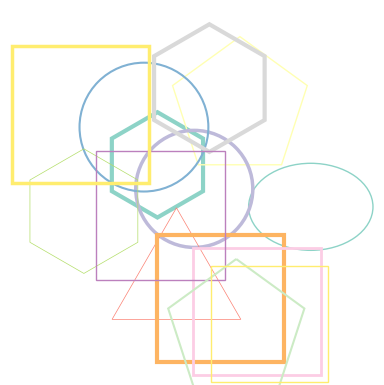[{"shape": "oval", "thickness": 1, "radius": 0.81, "center": [0.807, 0.463]}, {"shape": "hexagon", "thickness": 3, "radius": 0.68, "center": [0.409, 0.572]}, {"shape": "pentagon", "thickness": 1, "radius": 0.92, "center": [0.623, 0.721]}, {"shape": "circle", "thickness": 2.5, "radius": 0.76, "center": [0.505, 0.509]}, {"shape": "triangle", "thickness": 0.5, "radius": 0.97, "center": [0.458, 0.267]}, {"shape": "circle", "thickness": 1.5, "radius": 0.84, "center": [0.374, 0.67]}, {"shape": "square", "thickness": 3, "radius": 0.83, "center": [0.573, 0.224]}, {"shape": "hexagon", "thickness": 0.5, "radius": 0.81, "center": [0.218, 0.452]}, {"shape": "square", "thickness": 2, "radius": 0.83, "center": [0.667, 0.191]}, {"shape": "hexagon", "thickness": 3, "radius": 0.83, "center": [0.544, 0.771]}, {"shape": "square", "thickness": 1, "radius": 0.84, "center": [0.417, 0.439]}, {"shape": "pentagon", "thickness": 1.5, "radius": 0.93, "center": [0.614, 0.141]}, {"shape": "square", "thickness": 2.5, "radius": 0.89, "center": [0.21, 0.702]}, {"shape": "square", "thickness": 1, "radius": 0.76, "center": [0.699, 0.158]}]